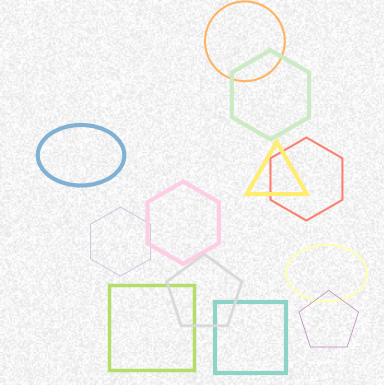[{"shape": "square", "thickness": 3, "radius": 0.46, "center": [0.65, 0.124]}, {"shape": "oval", "thickness": 1.5, "radius": 0.52, "center": [0.848, 0.29]}, {"shape": "hexagon", "thickness": 0.5, "radius": 0.45, "center": [0.313, 0.373]}, {"shape": "hexagon", "thickness": 1.5, "radius": 0.54, "center": [0.796, 0.535]}, {"shape": "oval", "thickness": 3, "radius": 0.56, "center": [0.21, 0.597]}, {"shape": "circle", "thickness": 1.5, "radius": 0.52, "center": [0.636, 0.893]}, {"shape": "square", "thickness": 2.5, "radius": 0.55, "center": [0.393, 0.149]}, {"shape": "hexagon", "thickness": 3, "radius": 0.53, "center": [0.476, 0.422]}, {"shape": "pentagon", "thickness": 2, "radius": 0.51, "center": [0.531, 0.237]}, {"shape": "pentagon", "thickness": 0.5, "radius": 0.41, "center": [0.854, 0.164]}, {"shape": "hexagon", "thickness": 3, "radius": 0.58, "center": [0.703, 0.754]}, {"shape": "triangle", "thickness": 3, "radius": 0.45, "center": [0.719, 0.541]}]